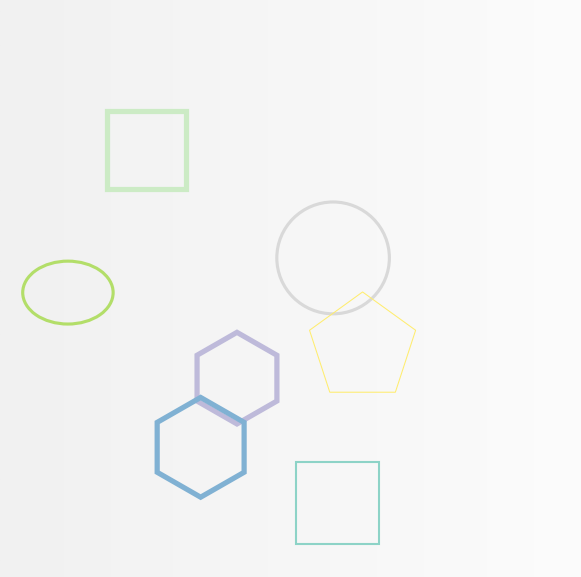[{"shape": "square", "thickness": 1, "radius": 0.36, "center": [0.581, 0.128]}, {"shape": "hexagon", "thickness": 2.5, "radius": 0.4, "center": [0.408, 0.344]}, {"shape": "hexagon", "thickness": 2.5, "radius": 0.43, "center": [0.345, 0.225]}, {"shape": "oval", "thickness": 1.5, "radius": 0.39, "center": [0.117, 0.492]}, {"shape": "circle", "thickness": 1.5, "radius": 0.48, "center": [0.573, 0.553]}, {"shape": "square", "thickness": 2.5, "radius": 0.34, "center": [0.252, 0.74]}, {"shape": "pentagon", "thickness": 0.5, "radius": 0.48, "center": [0.624, 0.398]}]